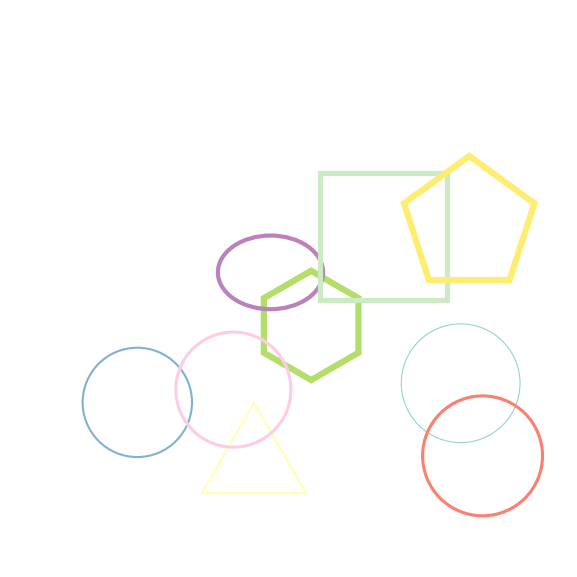[{"shape": "circle", "thickness": 0.5, "radius": 0.51, "center": [0.798, 0.336]}, {"shape": "triangle", "thickness": 1, "radius": 0.52, "center": [0.44, 0.197]}, {"shape": "circle", "thickness": 1.5, "radius": 0.52, "center": [0.836, 0.21]}, {"shape": "circle", "thickness": 1, "radius": 0.47, "center": [0.238, 0.302]}, {"shape": "hexagon", "thickness": 3, "radius": 0.47, "center": [0.539, 0.436]}, {"shape": "circle", "thickness": 1.5, "radius": 0.5, "center": [0.404, 0.324]}, {"shape": "oval", "thickness": 2, "radius": 0.46, "center": [0.468, 0.527]}, {"shape": "square", "thickness": 2.5, "radius": 0.55, "center": [0.664, 0.59]}, {"shape": "pentagon", "thickness": 3, "radius": 0.59, "center": [0.812, 0.61]}]